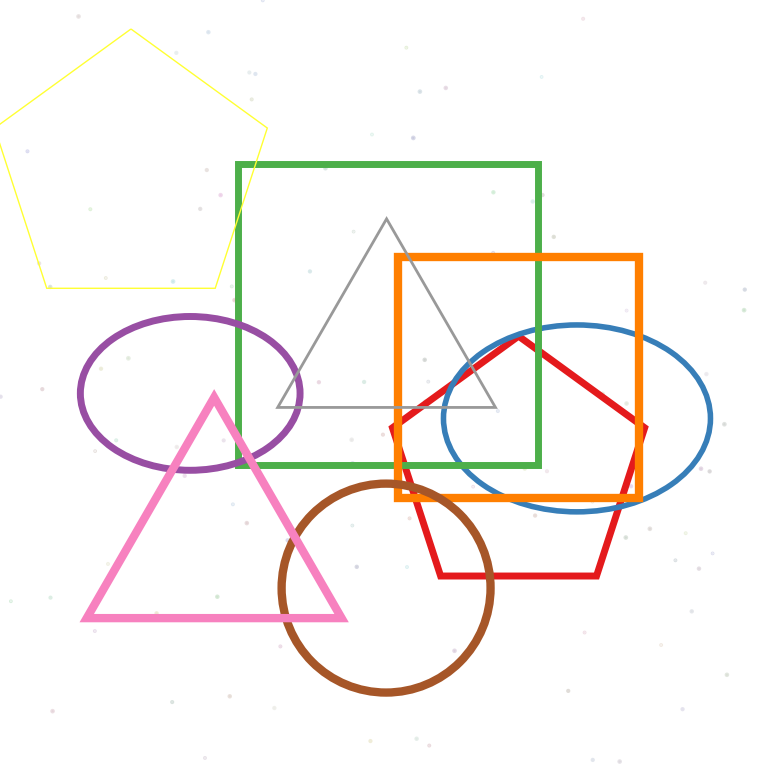[{"shape": "pentagon", "thickness": 2.5, "radius": 0.86, "center": [0.673, 0.391]}, {"shape": "oval", "thickness": 2, "radius": 0.87, "center": [0.749, 0.457]}, {"shape": "square", "thickness": 2.5, "radius": 0.97, "center": [0.504, 0.592]}, {"shape": "oval", "thickness": 2.5, "radius": 0.71, "center": [0.247, 0.489]}, {"shape": "square", "thickness": 3, "radius": 0.78, "center": [0.673, 0.509]}, {"shape": "pentagon", "thickness": 0.5, "radius": 0.93, "center": [0.17, 0.776]}, {"shape": "circle", "thickness": 3, "radius": 0.68, "center": [0.501, 0.236]}, {"shape": "triangle", "thickness": 3, "radius": 0.96, "center": [0.278, 0.293]}, {"shape": "triangle", "thickness": 1, "radius": 0.82, "center": [0.502, 0.553]}]